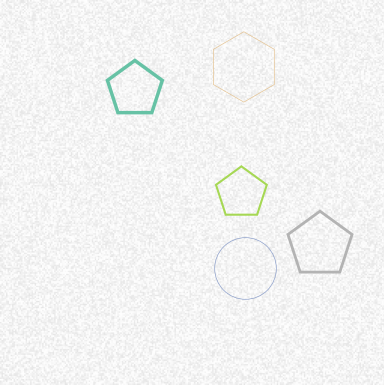[{"shape": "pentagon", "thickness": 2.5, "radius": 0.37, "center": [0.35, 0.768]}, {"shape": "circle", "thickness": 0.5, "radius": 0.4, "center": [0.638, 0.303]}, {"shape": "pentagon", "thickness": 1.5, "radius": 0.35, "center": [0.627, 0.498]}, {"shape": "hexagon", "thickness": 0.5, "radius": 0.46, "center": [0.633, 0.826]}, {"shape": "pentagon", "thickness": 2, "radius": 0.44, "center": [0.831, 0.364]}]